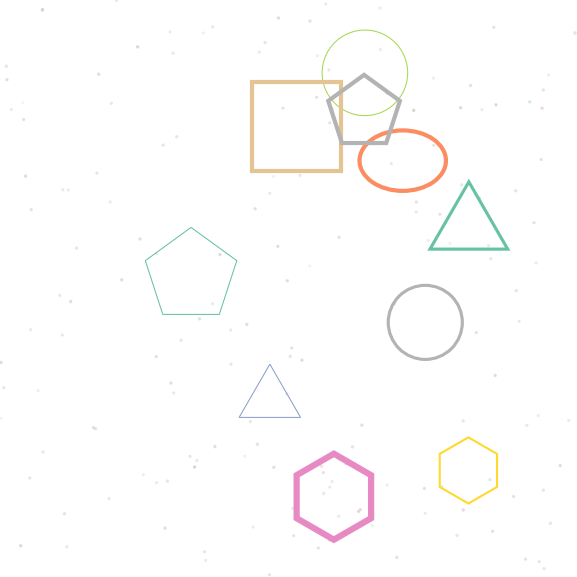[{"shape": "pentagon", "thickness": 0.5, "radius": 0.42, "center": [0.331, 0.522]}, {"shape": "triangle", "thickness": 1.5, "radius": 0.39, "center": [0.812, 0.607]}, {"shape": "oval", "thickness": 2, "radius": 0.37, "center": [0.697, 0.721]}, {"shape": "triangle", "thickness": 0.5, "radius": 0.31, "center": [0.467, 0.307]}, {"shape": "hexagon", "thickness": 3, "radius": 0.37, "center": [0.578, 0.139]}, {"shape": "circle", "thickness": 0.5, "radius": 0.37, "center": [0.632, 0.873]}, {"shape": "hexagon", "thickness": 1, "radius": 0.29, "center": [0.811, 0.185]}, {"shape": "square", "thickness": 2, "radius": 0.39, "center": [0.513, 0.78]}, {"shape": "circle", "thickness": 1.5, "radius": 0.32, "center": [0.736, 0.441]}, {"shape": "pentagon", "thickness": 2, "radius": 0.33, "center": [0.63, 0.804]}]